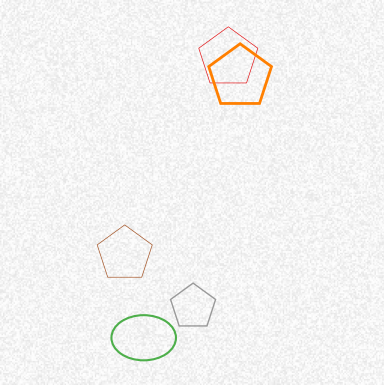[{"shape": "pentagon", "thickness": 0.5, "radius": 0.4, "center": [0.593, 0.85]}, {"shape": "oval", "thickness": 1.5, "radius": 0.42, "center": [0.373, 0.123]}, {"shape": "pentagon", "thickness": 2, "radius": 0.43, "center": [0.624, 0.801]}, {"shape": "pentagon", "thickness": 0.5, "radius": 0.38, "center": [0.324, 0.341]}, {"shape": "pentagon", "thickness": 1, "radius": 0.31, "center": [0.501, 0.203]}]